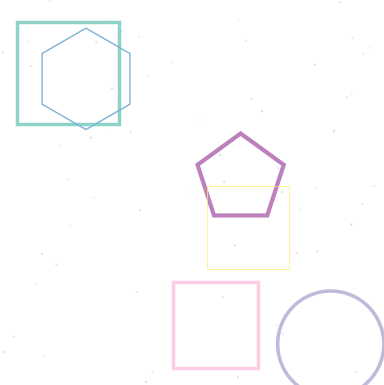[{"shape": "square", "thickness": 2.5, "radius": 0.66, "center": [0.178, 0.81]}, {"shape": "circle", "thickness": 2.5, "radius": 0.69, "center": [0.859, 0.106]}, {"shape": "hexagon", "thickness": 1, "radius": 0.66, "center": [0.223, 0.795]}, {"shape": "square", "thickness": 2.5, "radius": 0.56, "center": [0.56, 0.156]}, {"shape": "pentagon", "thickness": 3, "radius": 0.59, "center": [0.625, 0.536]}, {"shape": "square", "thickness": 0.5, "radius": 0.54, "center": [0.644, 0.409]}]